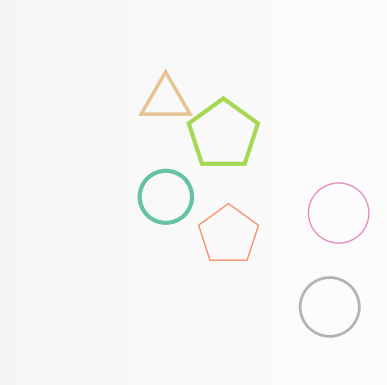[{"shape": "circle", "thickness": 3, "radius": 0.34, "center": [0.428, 0.489]}, {"shape": "pentagon", "thickness": 1, "radius": 0.41, "center": [0.59, 0.39]}, {"shape": "circle", "thickness": 1, "radius": 0.39, "center": [0.874, 0.447]}, {"shape": "pentagon", "thickness": 3, "radius": 0.47, "center": [0.576, 0.65]}, {"shape": "triangle", "thickness": 2.5, "radius": 0.36, "center": [0.427, 0.74]}, {"shape": "circle", "thickness": 2, "radius": 0.38, "center": [0.851, 0.203]}]